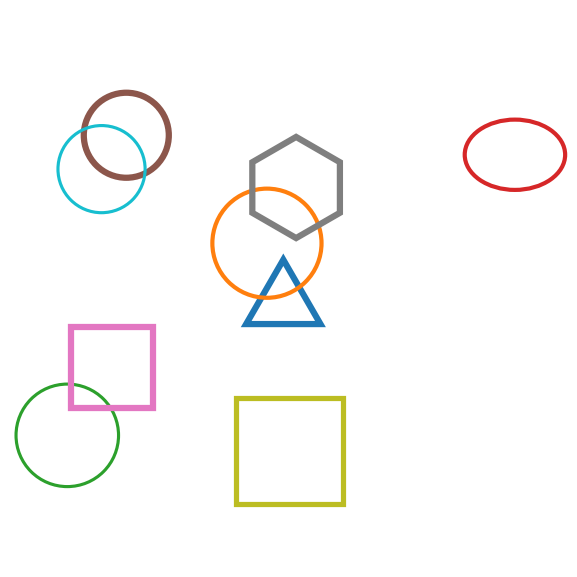[{"shape": "triangle", "thickness": 3, "radius": 0.37, "center": [0.491, 0.475]}, {"shape": "circle", "thickness": 2, "radius": 0.47, "center": [0.462, 0.578]}, {"shape": "circle", "thickness": 1.5, "radius": 0.44, "center": [0.117, 0.245]}, {"shape": "oval", "thickness": 2, "radius": 0.43, "center": [0.892, 0.731]}, {"shape": "circle", "thickness": 3, "radius": 0.37, "center": [0.219, 0.765]}, {"shape": "square", "thickness": 3, "radius": 0.35, "center": [0.194, 0.363]}, {"shape": "hexagon", "thickness": 3, "radius": 0.44, "center": [0.513, 0.674]}, {"shape": "square", "thickness": 2.5, "radius": 0.46, "center": [0.501, 0.218]}, {"shape": "circle", "thickness": 1.5, "radius": 0.38, "center": [0.176, 0.706]}]